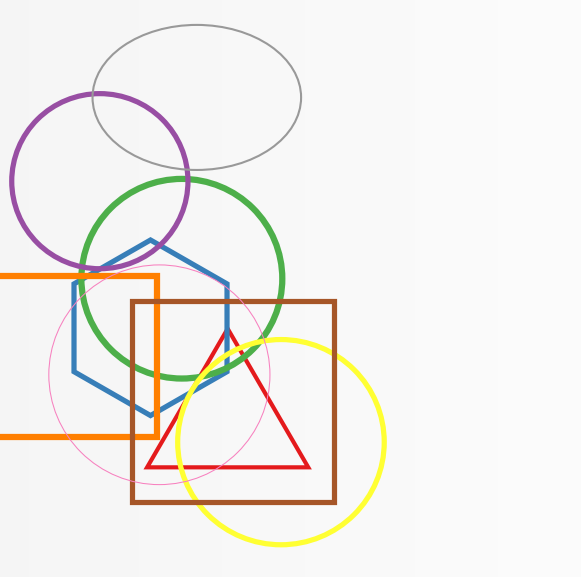[{"shape": "triangle", "thickness": 2, "radius": 0.8, "center": [0.392, 0.27]}, {"shape": "hexagon", "thickness": 2.5, "radius": 0.76, "center": [0.259, 0.432]}, {"shape": "circle", "thickness": 3, "radius": 0.86, "center": [0.313, 0.517]}, {"shape": "circle", "thickness": 2.5, "radius": 0.76, "center": [0.172, 0.685]}, {"shape": "square", "thickness": 3, "radius": 0.7, "center": [0.131, 0.382]}, {"shape": "circle", "thickness": 2.5, "radius": 0.89, "center": [0.483, 0.234]}, {"shape": "square", "thickness": 2.5, "radius": 0.87, "center": [0.401, 0.304]}, {"shape": "circle", "thickness": 0.5, "radius": 0.95, "center": [0.274, 0.35]}, {"shape": "oval", "thickness": 1, "radius": 0.9, "center": [0.339, 0.83]}]